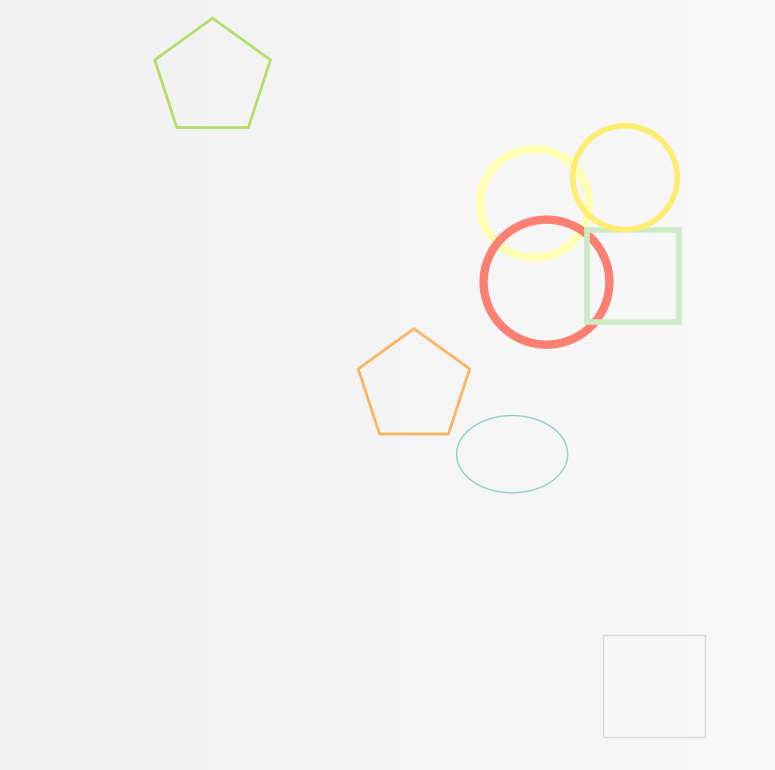[{"shape": "oval", "thickness": 0.5, "radius": 0.36, "center": [0.661, 0.41]}, {"shape": "circle", "thickness": 3, "radius": 0.35, "center": [0.69, 0.736]}, {"shape": "circle", "thickness": 3, "radius": 0.41, "center": [0.705, 0.634]}, {"shape": "pentagon", "thickness": 1, "radius": 0.38, "center": [0.534, 0.498]}, {"shape": "pentagon", "thickness": 1, "radius": 0.39, "center": [0.274, 0.898]}, {"shape": "square", "thickness": 0.5, "radius": 0.33, "center": [0.844, 0.109]}, {"shape": "square", "thickness": 2, "radius": 0.3, "center": [0.817, 0.641]}, {"shape": "circle", "thickness": 2, "radius": 0.34, "center": [0.806, 0.769]}]